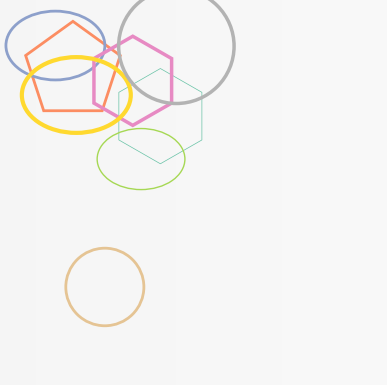[{"shape": "hexagon", "thickness": 0.5, "radius": 0.62, "center": [0.414, 0.698]}, {"shape": "pentagon", "thickness": 2, "radius": 0.64, "center": [0.188, 0.816]}, {"shape": "oval", "thickness": 2, "radius": 0.64, "center": [0.143, 0.882]}, {"shape": "hexagon", "thickness": 2.5, "radius": 0.58, "center": [0.343, 0.79]}, {"shape": "oval", "thickness": 1, "radius": 0.57, "center": [0.364, 0.587]}, {"shape": "oval", "thickness": 3, "radius": 0.7, "center": [0.197, 0.753]}, {"shape": "circle", "thickness": 2, "radius": 0.5, "center": [0.271, 0.255]}, {"shape": "circle", "thickness": 2.5, "radius": 0.74, "center": [0.455, 0.88]}]